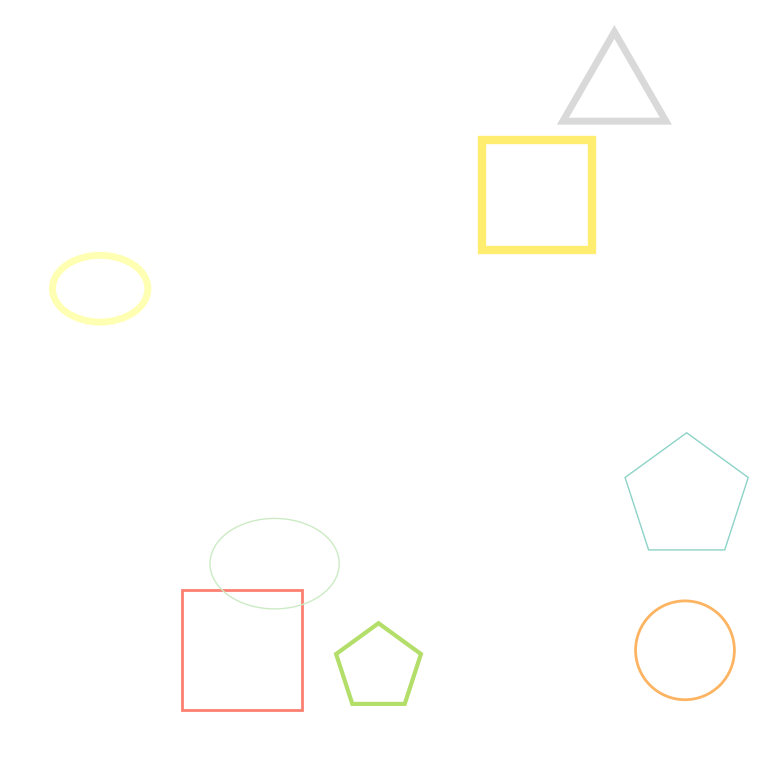[{"shape": "pentagon", "thickness": 0.5, "radius": 0.42, "center": [0.892, 0.354]}, {"shape": "oval", "thickness": 2.5, "radius": 0.31, "center": [0.13, 0.625]}, {"shape": "square", "thickness": 1, "radius": 0.39, "center": [0.314, 0.156]}, {"shape": "circle", "thickness": 1, "radius": 0.32, "center": [0.89, 0.155]}, {"shape": "pentagon", "thickness": 1.5, "radius": 0.29, "center": [0.492, 0.133]}, {"shape": "triangle", "thickness": 2.5, "radius": 0.39, "center": [0.798, 0.881]}, {"shape": "oval", "thickness": 0.5, "radius": 0.42, "center": [0.357, 0.268]}, {"shape": "square", "thickness": 3, "radius": 0.36, "center": [0.698, 0.747]}]